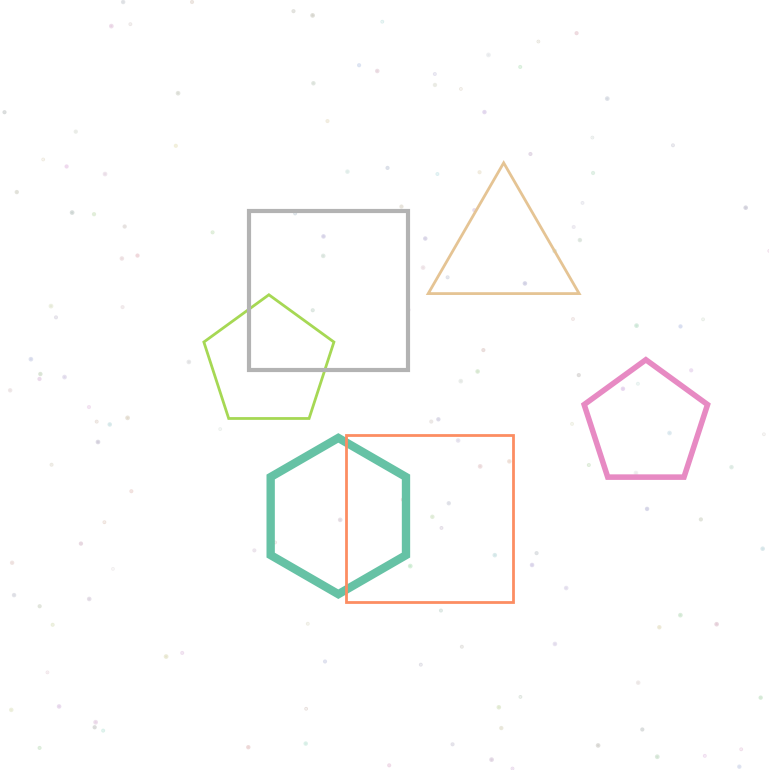[{"shape": "hexagon", "thickness": 3, "radius": 0.51, "center": [0.439, 0.33]}, {"shape": "square", "thickness": 1, "radius": 0.54, "center": [0.558, 0.326]}, {"shape": "pentagon", "thickness": 2, "radius": 0.42, "center": [0.839, 0.449]}, {"shape": "pentagon", "thickness": 1, "radius": 0.44, "center": [0.349, 0.528]}, {"shape": "triangle", "thickness": 1, "radius": 0.57, "center": [0.654, 0.675]}, {"shape": "square", "thickness": 1.5, "radius": 0.52, "center": [0.427, 0.623]}]